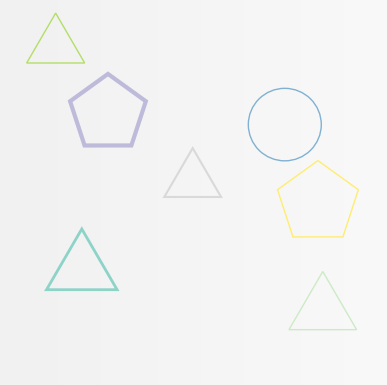[{"shape": "triangle", "thickness": 2, "radius": 0.53, "center": [0.211, 0.3]}, {"shape": "pentagon", "thickness": 3, "radius": 0.51, "center": [0.279, 0.705]}, {"shape": "circle", "thickness": 1, "radius": 0.47, "center": [0.735, 0.676]}, {"shape": "triangle", "thickness": 1, "radius": 0.43, "center": [0.144, 0.88]}, {"shape": "triangle", "thickness": 1.5, "radius": 0.42, "center": [0.497, 0.531]}, {"shape": "triangle", "thickness": 1, "radius": 0.5, "center": [0.833, 0.194]}, {"shape": "pentagon", "thickness": 1, "radius": 0.55, "center": [0.82, 0.473]}]